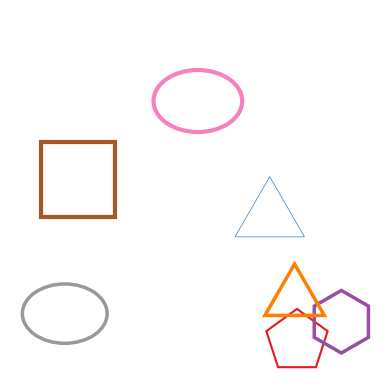[{"shape": "pentagon", "thickness": 1.5, "radius": 0.42, "center": [0.771, 0.114]}, {"shape": "triangle", "thickness": 0.5, "radius": 0.52, "center": [0.701, 0.437]}, {"shape": "hexagon", "thickness": 2.5, "radius": 0.41, "center": [0.887, 0.164]}, {"shape": "triangle", "thickness": 2.5, "radius": 0.45, "center": [0.765, 0.225]}, {"shape": "square", "thickness": 3, "radius": 0.48, "center": [0.202, 0.534]}, {"shape": "oval", "thickness": 3, "radius": 0.58, "center": [0.514, 0.738]}, {"shape": "oval", "thickness": 2.5, "radius": 0.55, "center": [0.168, 0.185]}]